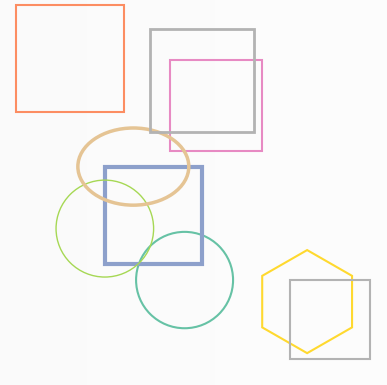[{"shape": "circle", "thickness": 1.5, "radius": 0.63, "center": [0.476, 0.273]}, {"shape": "square", "thickness": 1.5, "radius": 0.7, "center": [0.181, 0.848]}, {"shape": "square", "thickness": 3, "radius": 0.63, "center": [0.396, 0.441]}, {"shape": "square", "thickness": 1.5, "radius": 0.59, "center": [0.557, 0.727]}, {"shape": "circle", "thickness": 1, "radius": 0.63, "center": [0.271, 0.406]}, {"shape": "hexagon", "thickness": 1.5, "radius": 0.67, "center": [0.793, 0.217]}, {"shape": "oval", "thickness": 2.5, "radius": 0.72, "center": [0.344, 0.567]}, {"shape": "square", "thickness": 2, "radius": 0.67, "center": [0.522, 0.791]}, {"shape": "square", "thickness": 1.5, "radius": 0.51, "center": [0.852, 0.17]}]